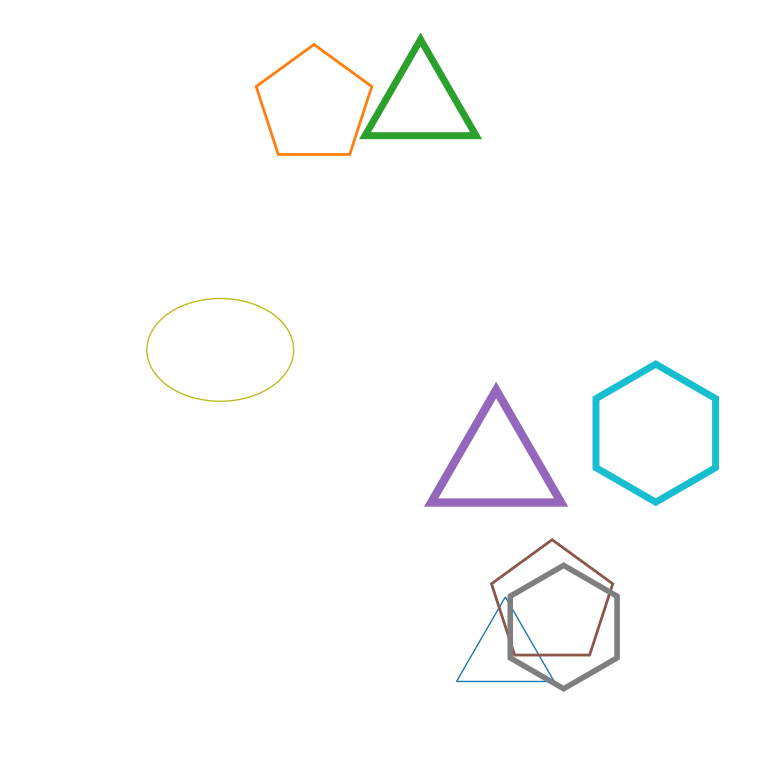[{"shape": "triangle", "thickness": 0.5, "radius": 0.37, "center": [0.656, 0.152]}, {"shape": "pentagon", "thickness": 1, "radius": 0.39, "center": [0.408, 0.863]}, {"shape": "triangle", "thickness": 2.5, "radius": 0.42, "center": [0.546, 0.865]}, {"shape": "triangle", "thickness": 3, "radius": 0.49, "center": [0.644, 0.396]}, {"shape": "pentagon", "thickness": 1, "radius": 0.41, "center": [0.717, 0.216]}, {"shape": "hexagon", "thickness": 2, "radius": 0.4, "center": [0.732, 0.186]}, {"shape": "oval", "thickness": 0.5, "radius": 0.48, "center": [0.286, 0.546]}, {"shape": "hexagon", "thickness": 2.5, "radius": 0.45, "center": [0.852, 0.437]}]